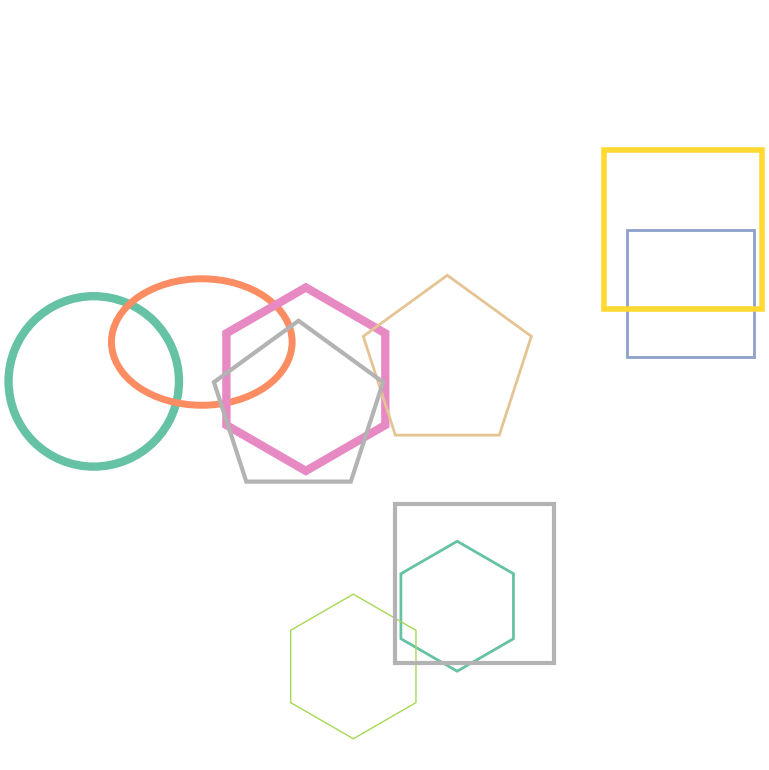[{"shape": "circle", "thickness": 3, "radius": 0.55, "center": [0.122, 0.505]}, {"shape": "hexagon", "thickness": 1, "radius": 0.42, "center": [0.594, 0.213]}, {"shape": "oval", "thickness": 2.5, "radius": 0.59, "center": [0.262, 0.556]}, {"shape": "square", "thickness": 1, "radius": 0.41, "center": [0.897, 0.619]}, {"shape": "hexagon", "thickness": 3, "radius": 0.6, "center": [0.397, 0.508]}, {"shape": "hexagon", "thickness": 0.5, "radius": 0.47, "center": [0.459, 0.134]}, {"shape": "square", "thickness": 2, "radius": 0.51, "center": [0.887, 0.702]}, {"shape": "pentagon", "thickness": 1, "radius": 0.57, "center": [0.581, 0.528]}, {"shape": "square", "thickness": 1.5, "radius": 0.52, "center": [0.617, 0.242]}, {"shape": "pentagon", "thickness": 1.5, "radius": 0.58, "center": [0.388, 0.468]}]